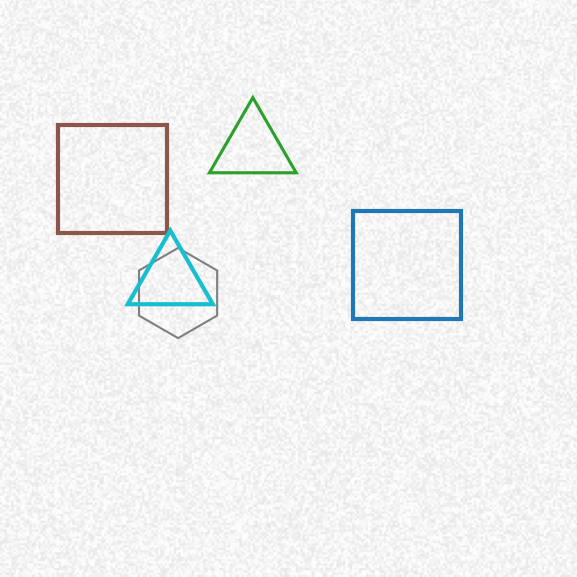[{"shape": "square", "thickness": 2, "radius": 0.47, "center": [0.705, 0.54]}, {"shape": "triangle", "thickness": 1.5, "radius": 0.43, "center": [0.438, 0.743]}, {"shape": "square", "thickness": 2, "radius": 0.47, "center": [0.195, 0.689]}, {"shape": "hexagon", "thickness": 1, "radius": 0.39, "center": [0.308, 0.492]}, {"shape": "triangle", "thickness": 2, "radius": 0.43, "center": [0.295, 0.515]}]